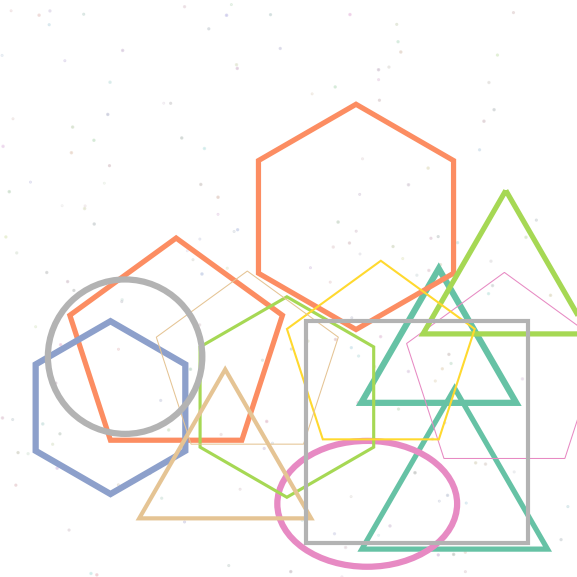[{"shape": "triangle", "thickness": 3, "radius": 0.77, "center": [0.76, 0.379]}, {"shape": "triangle", "thickness": 2.5, "radius": 0.93, "center": [0.787, 0.141]}, {"shape": "pentagon", "thickness": 2.5, "radius": 0.97, "center": [0.305, 0.393]}, {"shape": "hexagon", "thickness": 2.5, "radius": 0.98, "center": [0.616, 0.624]}, {"shape": "hexagon", "thickness": 3, "radius": 0.75, "center": [0.191, 0.293]}, {"shape": "oval", "thickness": 3, "radius": 0.78, "center": [0.636, 0.127]}, {"shape": "pentagon", "thickness": 0.5, "radius": 0.89, "center": [0.873, 0.349]}, {"shape": "hexagon", "thickness": 1.5, "radius": 0.87, "center": [0.497, 0.312]}, {"shape": "triangle", "thickness": 2.5, "radius": 0.83, "center": [0.876, 0.504]}, {"shape": "pentagon", "thickness": 1, "radius": 0.85, "center": [0.659, 0.377]}, {"shape": "pentagon", "thickness": 0.5, "radius": 0.83, "center": [0.428, 0.364]}, {"shape": "triangle", "thickness": 2, "radius": 0.86, "center": [0.39, 0.188]}, {"shape": "circle", "thickness": 3, "radius": 0.67, "center": [0.217, 0.382]}, {"shape": "square", "thickness": 2, "radius": 0.96, "center": [0.722, 0.251]}]